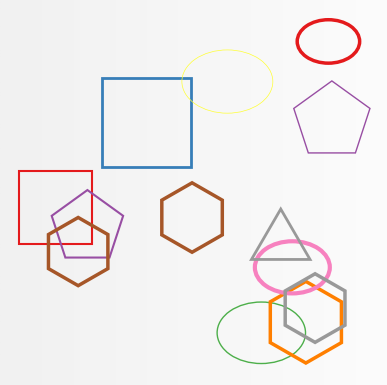[{"shape": "oval", "thickness": 2.5, "radius": 0.4, "center": [0.848, 0.892]}, {"shape": "square", "thickness": 1.5, "radius": 0.47, "center": [0.143, 0.461]}, {"shape": "square", "thickness": 2, "radius": 0.57, "center": [0.378, 0.682]}, {"shape": "oval", "thickness": 1, "radius": 0.57, "center": [0.674, 0.136]}, {"shape": "pentagon", "thickness": 1.5, "radius": 0.48, "center": [0.226, 0.409]}, {"shape": "pentagon", "thickness": 1, "radius": 0.52, "center": [0.856, 0.686]}, {"shape": "hexagon", "thickness": 2.5, "radius": 0.53, "center": [0.789, 0.163]}, {"shape": "oval", "thickness": 0.5, "radius": 0.59, "center": [0.587, 0.788]}, {"shape": "hexagon", "thickness": 2.5, "radius": 0.44, "center": [0.202, 0.347]}, {"shape": "hexagon", "thickness": 2.5, "radius": 0.45, "center": [0.496, 0.435]}, {"shape": "oval", "thickness": 3, "radius": 0.48, "center": [0.754, 0.306]}, {"shape": "hexagon", "thickness": 2.5, "radius": 0.45, "center": [0.813, 0.2]}, {"shape": "triangle", "thickness": 2, "radius": 0.44, "center": [0.725, 0.37]}]